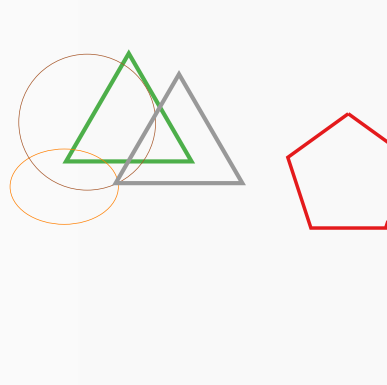[{"shape": "pentagon", "thickness": 2.5, "radius": 0.82, "center": [0.899, 0.54]}, {"shape": "triangle", "thickness": 3, "radius": 0.93, "center": [0.332, 0.674]}, {"shape": "oval", "thickness": 0.5, "radius": 0.7, "center": [0.166, 0.515]}, {"shape": "circle", "thickness": 0.5, "radius": 0.88, "center": [0.225, 0.683]}, {"shape": "triangle", "thickness": 3, "radius": 0.94, "center": [0.462, 0.619]}]